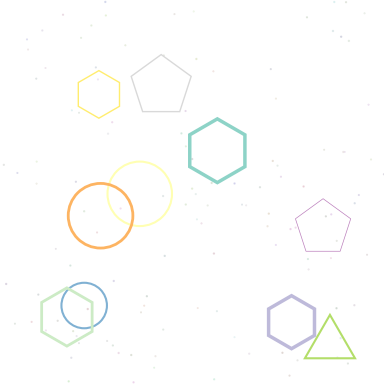[{"shape": "hexagon", "thickness": 2.5, "radius": 0.41, "center": [0.564, 0.608]}, {"shape": "circle", "thickness": 1.5, "radius": 0.42, "center": [0.363, 0.497]}, {"shape": "hexagon", "thickness": 2.5, "radius": 0.34, "center": [0.757, 0.163]}, {"shape": "circle", "thickness": 1.5, "radius": 0.3, "center": [0.219, 0.206]}, {"shape": "circle", "thickness": 2, "radius": 0.42, "center": [0.261, 0.44]}, {"shape": "triangle", "thickness": 1.5, "radius": 0.38, "center": [0.857, 0.107]}, {"shape": "pentagon", "thickness": 1, "radius": 0.41, "center": [0.419, 0.776]}, {"shape": "pentagon", "thickness": 0.5, "radius": 0.38, "center": [0.839, 0.408]}, {"shape": "hexagon", "thickness": 2, "radius": 0.38, "center": [0.174, 0.177]}, {"shape": "hexagon", "thickness": 1, "radius": 0.31, "center": [0.257, 0.755]}]